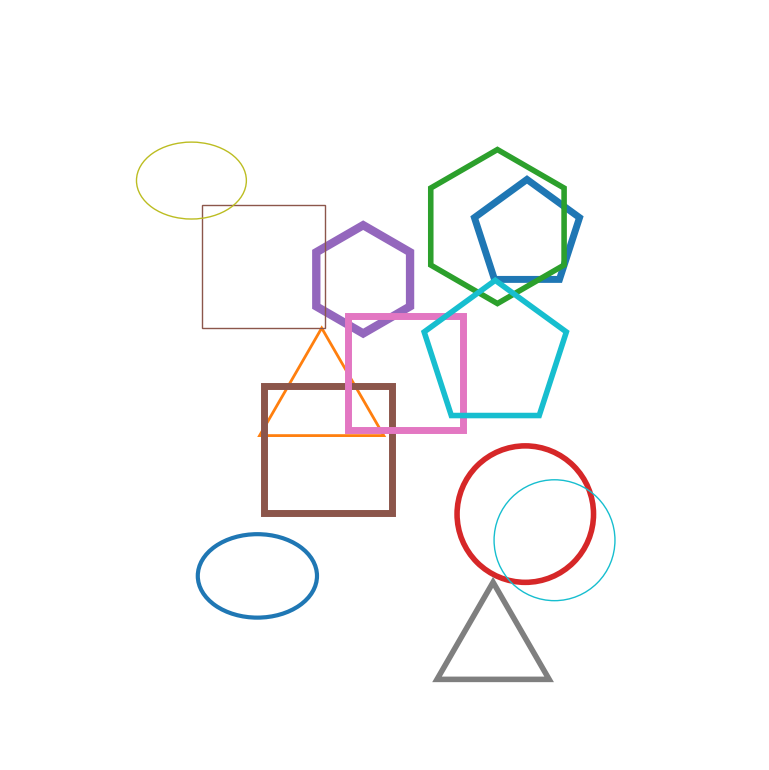[{"shape": "pentagon", "thickness": 2.5, "radius": 0.36, "center": [0.684, 0.695]}, {"shape": "oval", "thickness": 1.5, "radius": 0.39, "center": [0.334, 0.252]}, {"shape": "triangle", "thickness": 1, "radius": 0.47, "center": [0.418, 0.481]}, {"shape": "hexagon", "thickness": 2, "radius": 0.5, "center": [0.646, 0.706]}, {"shape": "circle", "thickness": 2, "radius": 0.44, "center": [0.682, 0.332]}, {"shape": "hexagon", "thickness": 3, "radius": 0.35, "center": [0.472, 0.637]}, {"shape": "square", "thickness": 0.5, "radius": 0.4, "center": [0.342, 0.654]}, {"shape": "square", "thickness": 2.5, "radius": 0.41, "center": [0.426, 0.416]}, {"shape": "square", "thickness": 2.5, "radius": 0.37, "center": [0.527, 0.516]}, {"shape": "triangle", "thickness": 2, "radius": 0.42, "center": [0.64, 0.16]}, {"shape": "oval", "thickness": 0.5, "radius": 0.36, "center": [0.249, 0.766]}, {"shape": "circle", "thickness": 0.5, "radius": 0.39, "center": [0.72, 0.298]}, {"shape": "pentagon", "thickness": 2, "radius": 0.49, "center": [0.643, 0.539]}]